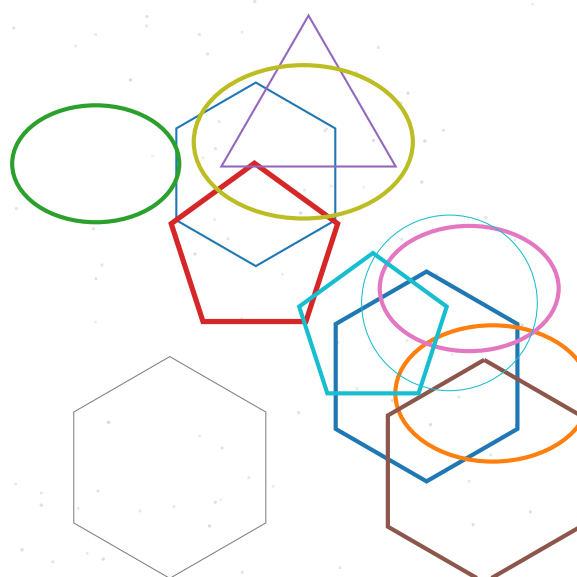[{"shape": "hexagon", "thickness": 1, "radius": 0.79, "center": [0.443, 0.697]}, {"shape": "hexagon", "thickness": 2, "radius": 0.91, "center": [0.739, 0.347]}, {"shape": "oval", "thickness": 2, "radius": 0.84, "center": [0.853, 0.318]}, {"shape": "oval", "thickness": 2, "radius": 0.72, "center": [0.166, 0.716]}, {"shape": "pentagon", "thickness": 2.5, "radius": 0.76, "center": [0.441, 0.565]}, {"shape": "triangle", "thickness": 1, "radius": 0.87, "center": [0.534, 0.798]}, {"shape": "hexagon", "thickness": 2, "radius": 0.96, "center": [0.838, 0.183]}, {"shape": "oval", "thickness": 2, "radius": 0.77, "center": [0.812, 0.5]}, {"shape": "hexagon", "thickness": 0.5, "radius": 0.96, "center": [0.294, 0.19]}, {"shape": "oval", "thickness": 2, "radius": 0.95, "center": [0.525, 0.754]}, {"shape": "pentagon", "thickness": 2, "radius": 0.67, "center": [0.646, 0.427]}, {"shape": "circle", "thickness": 0.5, "radius": 0.76, "center": [0.778, 0.475]}]